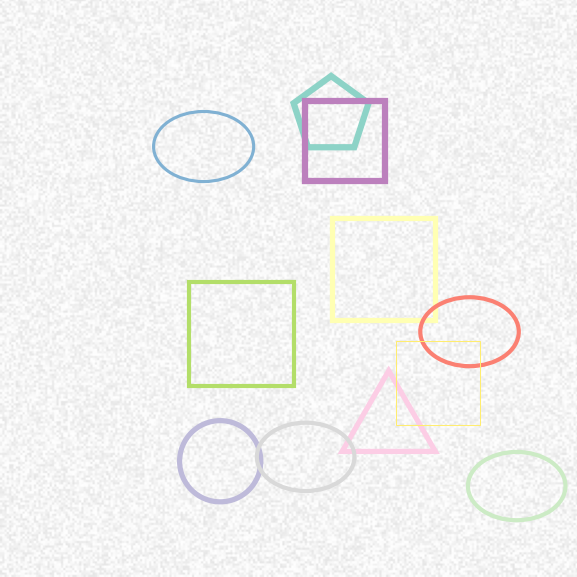[{"shape": "pentagon", "thickness": 3, "radius": 0.34, "center": [0.573, 0.799]}, {"shape": "square", "thickness": 2.5, "radius": 0.45, "center": [0.663, 0.533]}, {"shape": "circle", "thickness": 2.5, "radius": 0.35, "center": [0.381, 0.2]}, {"shape": "oval", "thickness": 2, "radius": 0.43, "center": [0.813, 0.425]}, {"shape": "oval", "thickness": 1.5, "radius": 0.43, "center": [0.353, 0.745]}, {"shape": "square", "thickness": 2, "radius": 0.45, "center": [0.417, 0.421]}, {"shape": "triangle", "thickness": 2.5, "radius": 0.47, "center": [0.673, 0.264]}, {"shape": "oval", "thickness": 2, "radius": 0.42, "center": [0.529, 0.208]}, {"shape": "square", "thickness": 3, "radius": 0.35, "center": [0.598, 0.756]}, {"shape": "oval", "thickness": 2, "radius": 0.42, "center": [0.895, 0.157]}, {"shape": "square", "thickness": 0.5, "radius": 0.37, "center": [0.759, 0.336]}]